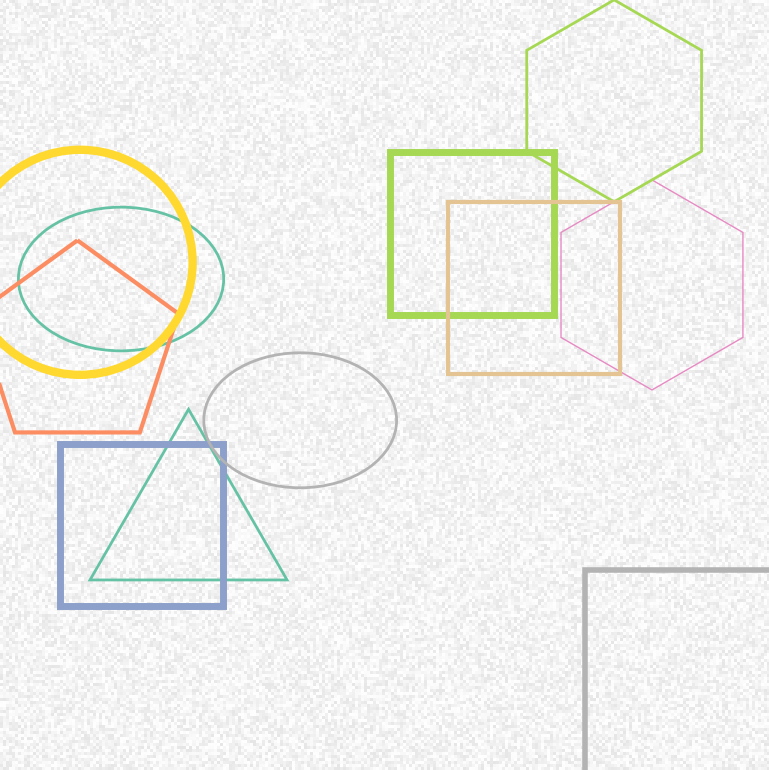[{"shape": "triangle", "thickness": 1, "radius": 0.74, "center": [0.245, 0.321]}, {"shape": "oval", "thickness": 1, "radius": 0.67, "center": [0.157, 0.638]}, {"shape": "pentagon", "thickness": 1.5, "radius": 0.69, "center": [0.101, 0.55]}, {"shape": "square", "thickness": 2.5, "radius": 0.53, "center": [0.184, 0.318]}, {"shape": "hexagon", "thickness": 0.5, "radius": 0.68, "center": [0.847, 0.63]}, {"shape": "hexagon", "thickness": 1, "radius": 0.66, "center": [0.798, 0.869]}, {"shape": "square", "thickness": 2.5, "radius": 0.53, "center": [0.613, 0.697]}, {"shape": "circle", "thickness": 3, "radius": 0.73, "center": [0.104, 0.659]}, {"shape": "square", "thickness": 1.5, "radius": 0.56, "center": [0.693, 0.626]}, {"shape": "oval", "thickness": 1, "radius": 0.63, "center": [0.39, 0.454]}, {"shape": "square", "thickness": 2, "radius": 0.7, "center": [0.9, 0.12]}]